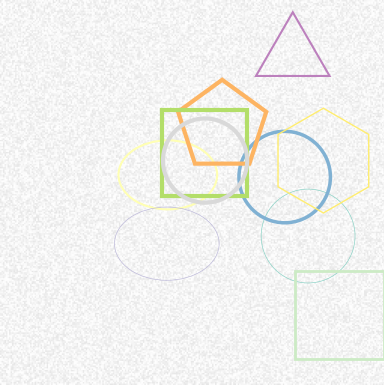[{"shape": "circle", "thickness": 0.5, "radius": 0.61, "center": [0.8, 0.387]}, {"shape": "oval", "thickness": 1.5, "radius": 0.64, "center": [0.436, 0.546]}, {"shape": "oval", "thickness": 0.5, "radius": 0.68, "center": [0.433, 0.367]}, {"shape": "circle", "thickness": 2.5, "radius": 0.59, "center": [0.739, 0.54]}, {"shape": "pentagon", "thickness": 3, "radius": 0.6, "center": [0.577, 0.672]}, {"shape": "square", "thickness": 3, "radius": 0.55, "center": [0.531, 0.603]}, {"shape": "circle", "thickness": 3, "radius": 0.55, "center": [0.533, 0.583]}, {"shape": "triangle", "thickness": 1.5, "radius": 0.55, "center": [0.76, 0.858]}, {"shape": "square", "thickness": 2, "radius": 0.57, "center": [0.882, 0.181]}, {"shape": "hexagon", "thickness": 1, "radius": 0.68, "center": [0.84, 0.583]}]